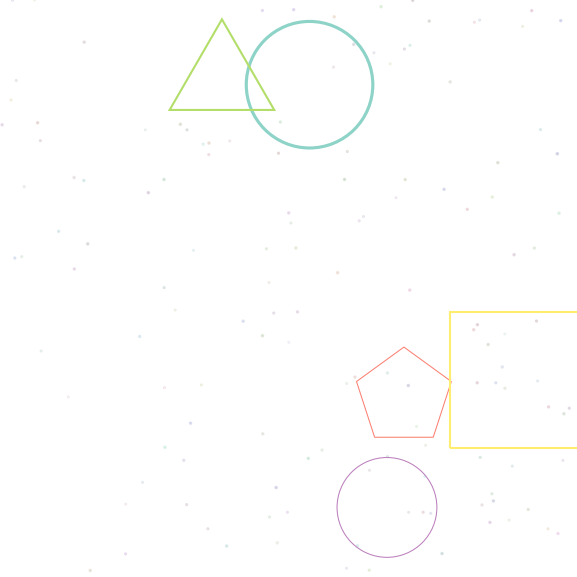[{"shape": "circle", "thickness": 1.5, "radius": 0.55, "center": [0.536, 0.852]}, {"shape": "pentagon", "thickness": 0.5, "radius": 0.43, "center": [0.699, 0.312]}, {"shape": "triangle", "thickness": 1, "radius": 0.52, "center": [0.384, 0.861]}, {"shape": "circle", "thickness": 0.5, "radius": 0.43, "center": [0.67, 0.12]}, {"shape": "square", "thickness": 1, "radius": 0.59, "center": [0.896, 0.341]}]